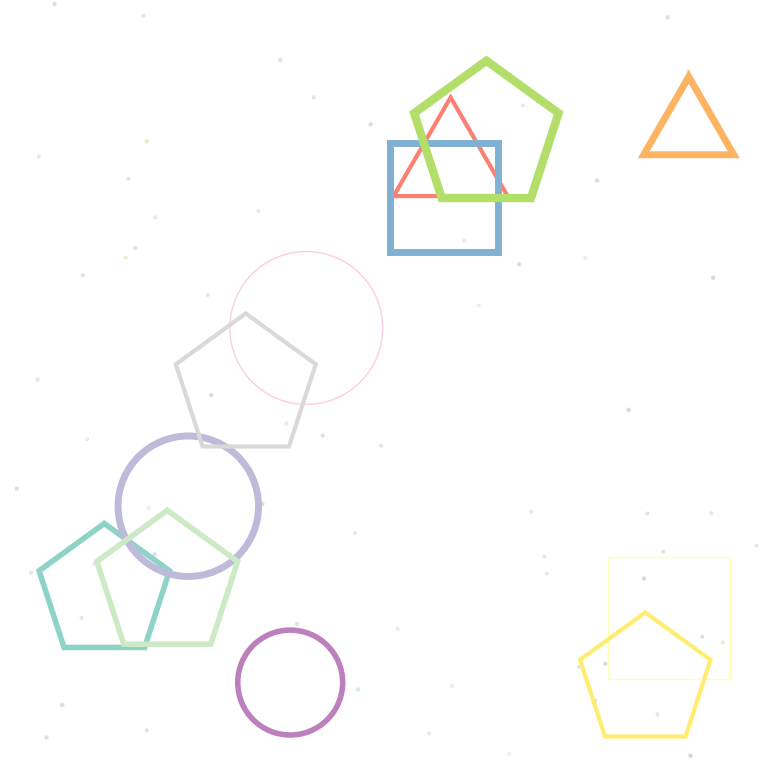[{"shape": "pentagon", "thickness": 2, "radius": 0.45, "center": [0.135, 0.231]}, {"shape": "square", "thickness": 0.5, "radius": 0.4, "center": [0.869, 0.198]}, {"shape": "circle", "thickness": 2.5, "radius": 0.46, "center": [0.245, 0.343]}, {"shape": "triangle", "thickness": 1.5, "radius": 0.43, "center": [0.585, 0.788]}, {"shape": "square", "thickness": 2.5, "radius": 0.35, "center": [0.577, 0.743]}, {"shape": "triangle", "thickness": 2.5, "radius": 0.34, "center": [0.894, 0.833]}, {"shape": "pentagon", "thickness": 3, "radius": 0.49, "center": [0.632, 0.823]}, {"shape": "circle", "thickness": 0.5, "radius": 0.5, "center": [0.398, 0.574]}, {"shape": "pentagon", "thickness": 1.5, "radius": 0.48, "center": [0.319, 0.497]}, {"shape": "circle", "thickness": 2, "radius": 0.34, "center": [0.377, 0.114]}, {"shape": "pentagon", "thickness": 2, "radius": 0.48, "center": [0.217, 0.241]}, {"shape": "pentagon", "thickness": 1.5, "radius": 0.45, "center": [0.838, 0.116]}]